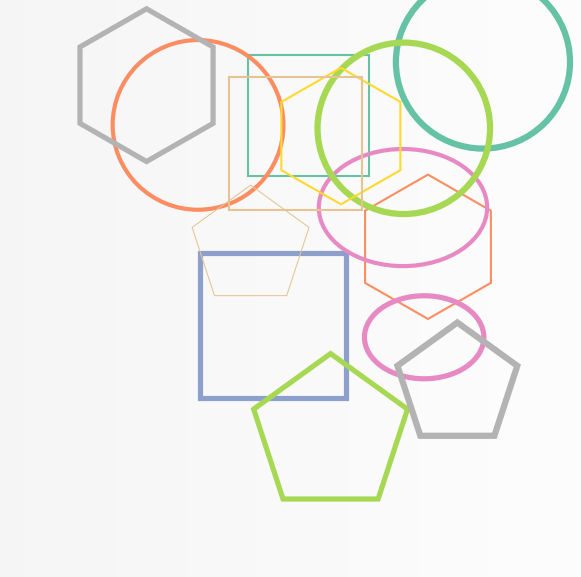[{"shape": "circle", "thickness": 3, "radius": 0.75, "center": [0.831, 0.892]}, {"shape": "square", "thickness": 1, "radius": 0.52, "center": [0.531, 0.799]}, {"shape": "hexagon", "thickness": 1, "radius": 0.62, "center": [0.736, 0.572]}, {"shape": "circle", "thickness": 2, "radius": 0.73, "center": [0.341, 0.783]}, {"shape": "square", "thickness": 2.5, "radius": 0.63, "center": [0.47, 0.436]}, {"shape": "oval", "thickness": 2, "radius": 0.72, "center": [0.693, 0.64]}, {"shape": "oval", "thickness": 2.5, "radius": 0.51, "center": [0.73, 0.415]}, {"shape": "pentagon", "thickness": 2.5, "radius": 0.7, "center": [0.569, 0.248]}, {"shape": "circle", "thickness": 3, "radius": 0.74, "center": [0.695, 0.777]}, {"shape": "hexagon", "thickness": 1, "radius": 0.59, "center": [0.586, 0.764]}, {"shape": "square", "thickness": 1, "radius": 0.57, "center": [0.508, 0.751]}, {"shape": "pentagon", "thickness": 0.5, "radius": 0.53, "center": [0.431, 0.573]}, {"shape": "hexagon", "thickness": 2.5, "radius": 0.66, "center": [0.252, 0.852]}, {"shape": "pentagon", "thickness": 3, "radius": 0.54, "center": [0.787, 0.332]}]